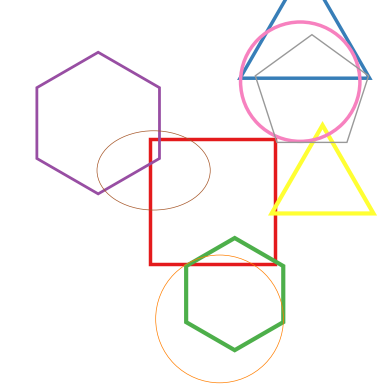[{"shape": "square", "thickness": 2.5, "radius": 0.81, "center": [0.552, 0.476]}, {"shape": "triangle", "thickness": 2.5, "radius": 0.97, "center": [0.792, 0.894]}, {"shape": "hexagon", "thickness": 3, "radius": 0.73, "center": [0.61, 0.236]}, {"shape": "hexagon", "thickness": 2, "radius": 0.92, "center": [0.255, 0.68]}, {"shape": "circle", "thickness": 0.5, "radius": 0.83, "center": [0.57, 0.172]}, {"shape": "triangle", "thickness": 3, "radius": 0.76, "center": [0.838, 0.522]}, {"shape": "oval", "thickness": 0.5, "radius": 0.74, "center": [0.399, 0.557]}, {"shape": "circle", "thickness": 2.5, "radius": 0.78, "center": [0.78, 0.788]}, {"shape": "pentagon", "thickness": 1, "radius": 0.77, "center": [0.81, 0.755]}]